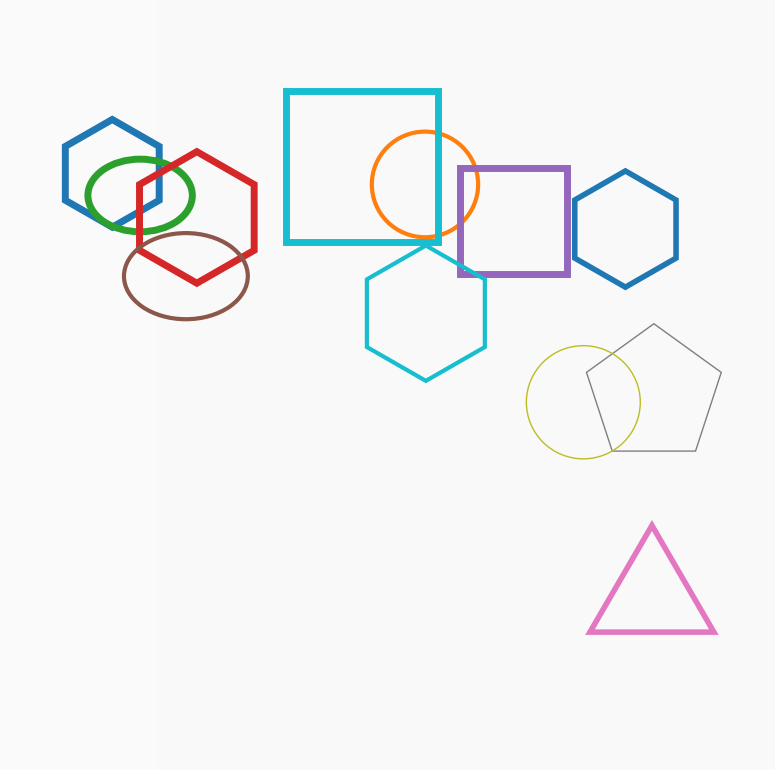[{"shape": "hexagon", "thickness": 2.5, "radius": 0.35, "center": [0.145, 0.775]}, {"shape": "hexagon", "thickness": 2, "radius": 0.38, "center": [0.807, 0.703]}, {"shape": "circle", "thickness": 1.5, "radius": 0.34, "center": [0.548, 0.76]}, {"shape": "oval", "thickness": 2.5, "radius": 0.34, "center": [0.181, 0.746]}, {"shape": "hexagon", "thickness": 2.5, "radius": 0.43, "center": [0.254, 0.718]}, {"shape": "square", "thickness": 2.5, "radius": 0.34, "center": [0.663, 0.712]}, {"shape": "oval", "thickness": 1.5, "radius": 0.4, "center": [0.24, 0.641]}, {"shape": "triangle", "thickness": 2, "radius": 0.46, "center": [0.841, 0.225]}, {"shape": "pentagon", "thickness": 0.5, "radius": 0.46, "center": [0.844, 0.488]}, {"shape": "circle", "thickness": 0.5, "radius": 0.37, "center": [0.753, 0.478]}, {"shape": "square", "thickness": 2.5, "radius": 0.49, "center": [0.467, 0.784]}, {"shape": "hexagon", "thickness": 1.5, "radius": 0.44, "center": [0.549, 0.593]}]